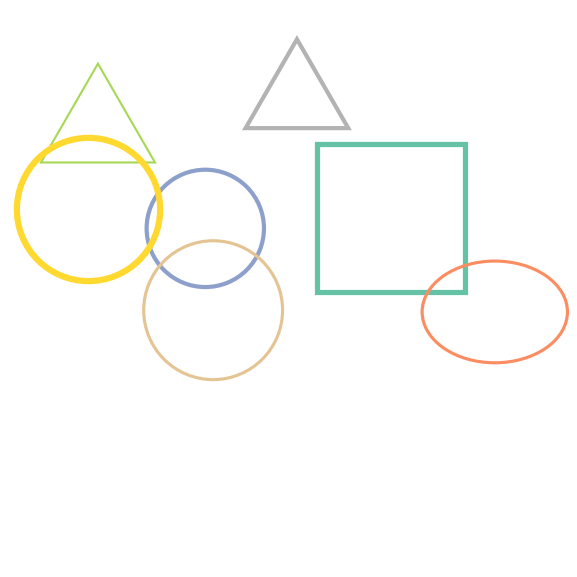[{"shape": "square", "thickness": 2.5, "radius": 0.64, "center": [0.677, 0.622]}, {"shape": "oval", "thickness": 1.5, "radius": 0.63, "center": [0.857, 0.459]}, {"shape": "circle", "thickness": 2, "radius": 0.51, "center": [0.355, 0.604]}, {"shape": "triangle", "thickness": 1, "radius": 0.57, "center": [0.17, 0.775]}, {"shape": "circle", "thickness": 3, "radius": 0.62, "center": [0.153, 0.636]}, {"shape": "circle", "thickness": 1.5, "radius": 0.6, "center": [0.369, 0.462]}, {"shape": "triangle", "thickness": 2, "radius": 0.51, "center": [0.514, 0.829]}]